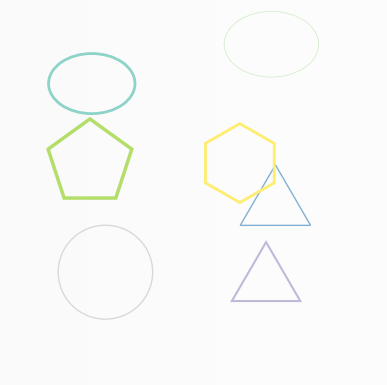[{"shape": "oval", "thickness": 2, "radius": 0.56, "center": [0.237, 0.783]}, {"shape": "triangle", "thickness": 1.5, "radius": 0.51, "center": [0.687, 0.269]}, {"shape": "triangle", "thickness": 1, "radius": 0.52, "center": [0.711, 0.467]}, {"shape": "pentagon", "thickness": 2.5, "radius": 0.57, "center": [0.232, 0.578]}, {"shape": "circle", "thickness": 1, "radius": 0.61, "center": [0.272, 0.293]}, {"shape": "oval", "thickness": 0.5, "radius": 0.61, "center": [0.7, 0.885]}, {"shape": "hexagon", "thickness": 2, "radius": 0.51, "center": [0.619, 0.576]}]